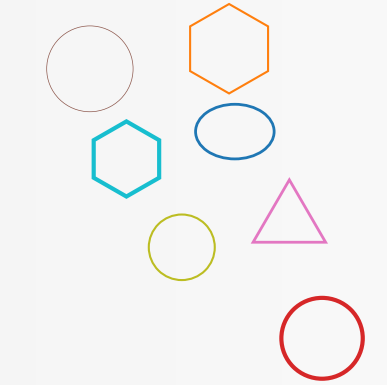[{"shape": "oval", "thickness": 2, "radius": 0.51, "center": [0.606, 0.658]}, {"shape": "hexagon", "thickness": 1.5, "radius": 0.58, "center": [0.591, 0.873]}, {"shape": "circle", "thickness": 3, "radius": 0.53, "center": [0.831, 0.121]}, {"shape": "circle", "thickness": 0.5, "radius": 0.56, "center": [0.232, 0.821]}, {"shape": "triangle", "thickness": 2, "radius": 0.54, "center": [0.747, 0.425]}, {"shape": "circle", "thickness": 1.5, "radius": 0.43, "center": [0.469, 0.358]}, {"shape": "hexagon", "thickness": 3, "radius": 0.49, "center": [0.326, 0.587]}]